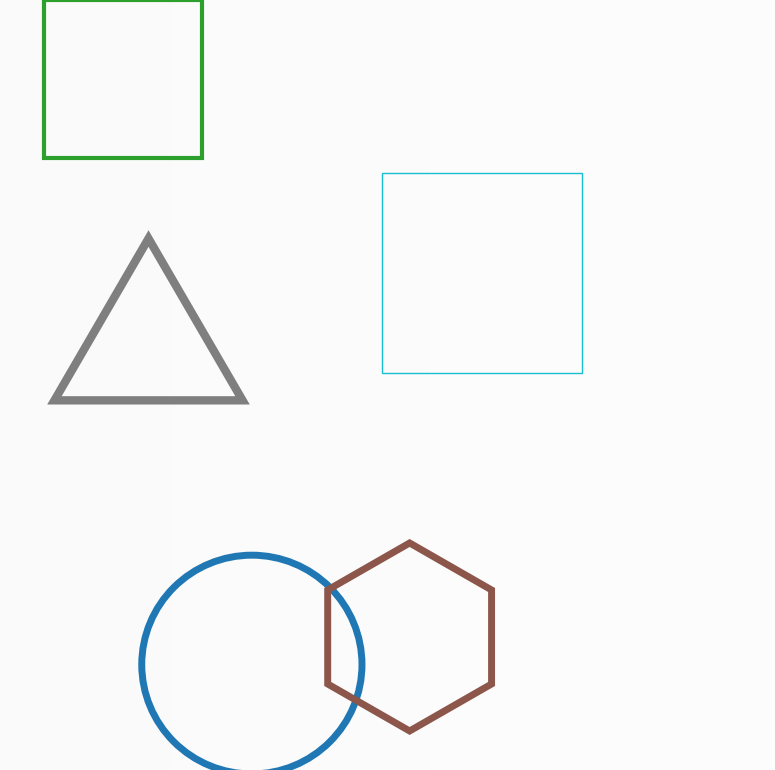[{"shape": "circle", "thickness": 2.5, "radius": 0.71, "center": [0.325, 0.137]}, {"shape": "square", "thickness": 1.5, "radius": 0.51, "center": [0.159, 0.897]}, {"shape": "hexagon", "thickness": 2.5, "radius": 0.61, "center": [0.529, 0.173]}, {"shape": "triangle", "thickness": 3, "radius": 0.7, "center": [0.192, 0.55]}, {"shape": "square", "thickness": 0.5, "radius": 0.65, "center": [0.622, 0.646]}]